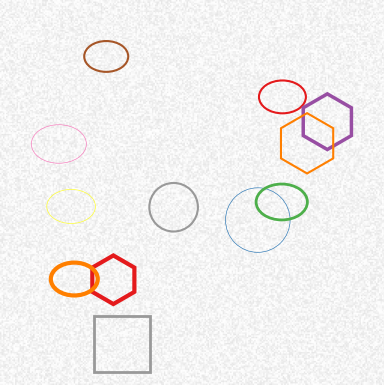[{"shape": "oval", "thickness": 1.5, "radius": 0.3, "center": [0.734, 0.748]}, {"shape": "hexagon", "thickness": 3, "radius": 0.32, "center": [0.294, 0.273]}, {"shape": "circle", "thickness": 0.5, "radius": 0.42, "center": [0.67, 0.428]}, {"shape": "oval", "thickness": 2, "radius": 0.33, "center": [0.732, 0.475]}, {"shape": "hexagon", "thickness": 2.5, "radius": 0.36, "center": [0.85, 0.684]}, {"shape": "hexagon", "thickness": 1.5, "radius": 0.39, "center": [0.798, 0.628]}, {"shape": "oval", "thickness": 3, "radius": 0.3, "center": [0.193, 0.275]}, {"shape": "oval", "thickness": 0.5, "radius": 0.32, "center": [0.185, 0.464]}, {"shape": "oval", "thickness": 1.5, "radius": 0.29, "center": [0.276, 0.853]}, {"shape": "oval", "thickness": 0.5, "radius": 0.36, "center": [0.153, 0.626]}, {"shape": "circle", "thickness": 1.5, "radius": 0.32, "center": [0.451, 0.462]}, {"shape": "square", "thickness": 2, "radius": 0.36, "center": [0.316, 0.107]}]